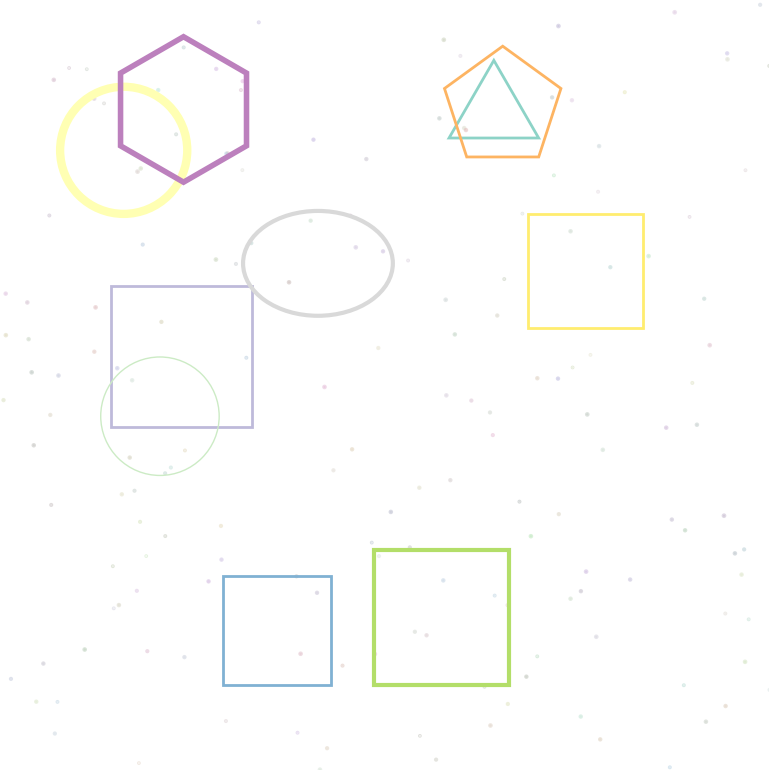[{"shape": "triangle", "thickness": 1, "radius": 0.34, "center": [0.641, 0.854]}, {"shape": "circle", "thickness": 3, "radius": 0.41, "center": [0.161, 0.805]}, {"shape": "square", "thickness": 1, "radius": 0.46, "center": [0.235, 0.537]}, {"shape": "square", "thickness": 1, "radius": 0.35, "center": [0.36, 0.181]}, {"shape": "pentagon", "thickness": 1, "radius": 0.4, "center": [0.653, 0.86]}, {"shape": "square", "thickness": 1.5, "radius": 0.44, "center": [0.573, 0.198]}, {"shape": "oval", "thickness": 1.5, "radius": 0.49, "center": [0.413, 0.658]}, {"shape": "hexagon", "thickness": 2, "radius": 0.47, "center": [0.238, 0.858]}, {"shape": "circle", "thickness": 0.5, "radius": 0.38, "center": [0.208, 0.459]}, {"shape": "square", "thickness": 1, "radius": 0.37, "center": [0.76, 0.648]}]